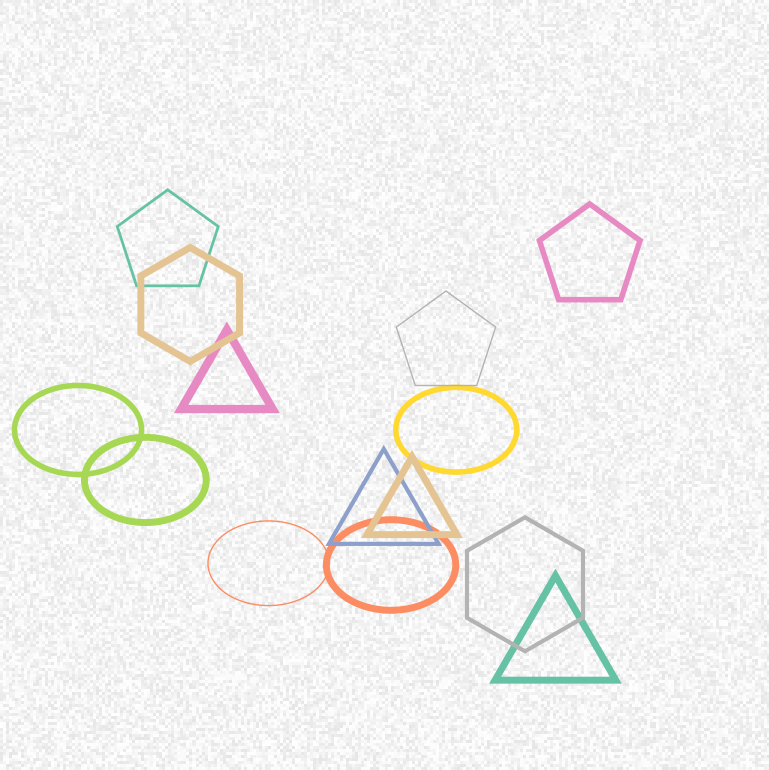[{"shape": "pentagon", "thickness": 1, "radius": 0.34, "center": [0.218, 0.685]}, {"shape": "triangle", "thickness": 2.5, "radius": 0.45, "center": [0.721, 0.162]}, {"shape": "oval", "thickness": 0.5, "radius": 0.39, "center": [0.349, 0.268]}, {"shape": "oval", "thickness": 2.5, "radius": 0.42, "center": [0.508, 0.266]}, {"shape": "triangle", "thickness": 1.5, "radius": 0.41, "center": [0.498, 0.335]}, {"shape": "triangle", "thickness": 3, "radius": 0.34, "center": [0.295, 0.503]}, {"shape": "pentagon", "thickness": 2, "radius": 0.34, "center": [0.766, 0.666]}, {"shape": "oval", "thickness": 2.5, "radius": 0.4, "center": [0.189, 0.377]}, {"shape": "oval", "thickness": 2, "radius": 0.41, "center": [0.101, 0.442]}, {"shape": "oval", "thickness": 2, "radius": 0.39, "center": [0.593, 0.442]}, {"shape": "triangle", "thickness": 2.5, "radius": 0.34, "center": [0.535, 0.339]}, {"shape": "hexagon", "thickness": 2.5, "radius": 0.37, "center": [0.247, 0.605]}, {"shape": "pentagon", "thickness": 0.5, "radius": 0.34, "center": [0.579, 0.554]}, {"shape": "hexagon", "thickness": 1.5, "radius": 0.43, "center": [0.682, 0.241]}]